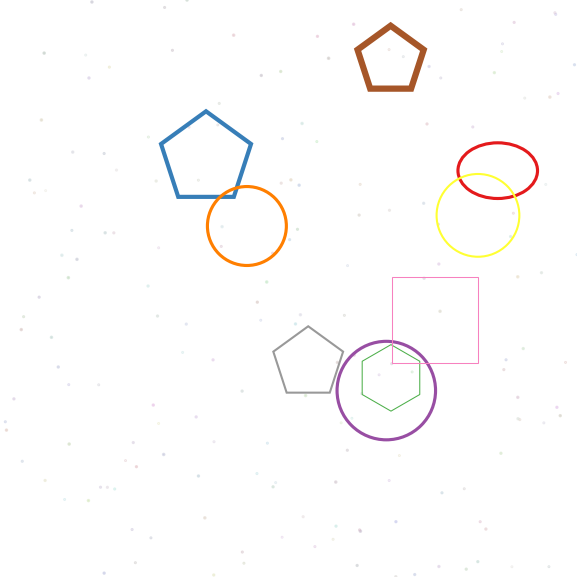[{"shape": "oval", "thickness": 1.5, "radius": 0.34, "center": [0.862, 0.704]}, {"shape": "pentagon", "thickness": 2, "radius": 0.41, "center": [0.357, 0.725]}, {"shape": "hexagon", "thickness": 0.5, "radius": 0.29, "center": [0.677, 0.345]}, {"shape": "circle", "thickness": 1.5, "radius": 0.43, "center": [0.669, 0.323]}, {"shape": "circle", "thickness": 1.5, "radius": 0.34, "center": [0.428, 0.608]}, {"shape": "circle", "thickness": 1, "radius": 0.36, "center": [0.828, 0.626]}, {"shape": "pentagon", "thickness": 3, "radius": 0.3, "center": [0.676, 0.894]}, {"shape": "square", "thickness": 0.5, "radius": 0.37, "center": [0.753, 0.445]}, {"shape": "pentagon", "thickness": 1, "radius": 0.32, "center": [0.534, 0.371]}]